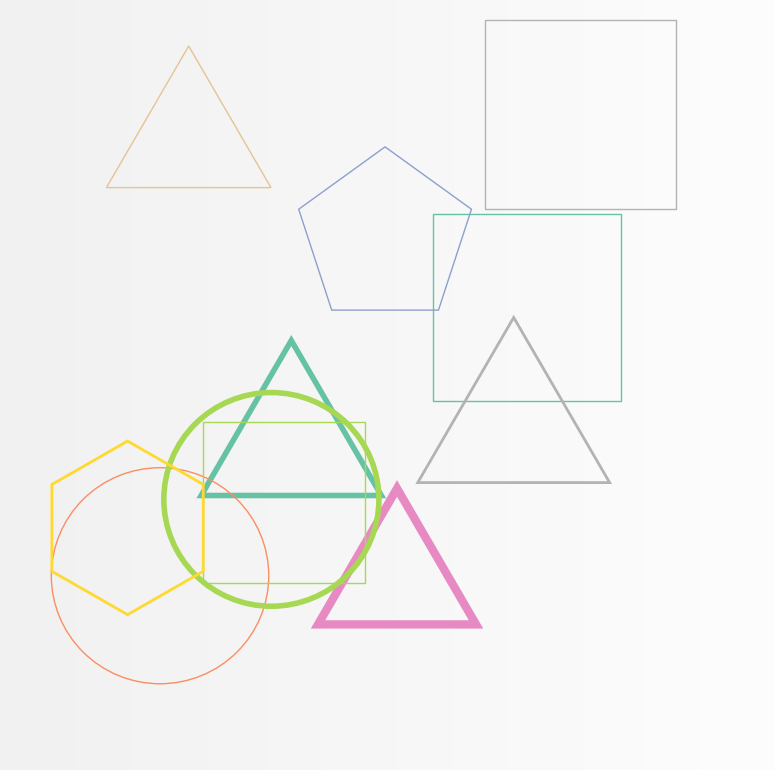[{"shape": "triangle", "thickness": 2, "radius": 0.67, "center": [0.376, 0.424]}, {"shape": "square", "thickness": 0.5, "radius": 0.61, "center": [0.68, 0.601]}, {"shape": "circle", "thickness": 0.5, "radius": 0.7, "center": [0.206, 0.252]}, {"shape": "pentagon", "thickness": 0.5, "radius": 0.59, "center": [0.497, 0.692]}, {"shape": "triangle", "thickness": 3, "radius": 0.59, "center": [0.512, 0.248]}, {"shape": "circle", "thickness": 2, "radius": 0.69, "center": [0.35, 0.351]}, {"shape": "square", "thickness": 0.5, "radius": 0.52, "center": [0.366, 0.347]}, {"shape": "hexagon", "thickness": 1, "radius": 0.56, "center": [0.165, 0.314]}, {"shape": "triangle", "thickness": 0.5, "radius": 0.61, "center": [0.243, 0.818]}, {"shape": "triangle", "thickness": 1, "radius": 0.71, "center": [0.663, 0.445]}, {"shape": "square", "thickness": 0.5, "radius": 0.61, "center": [0.749, 0.851]}]